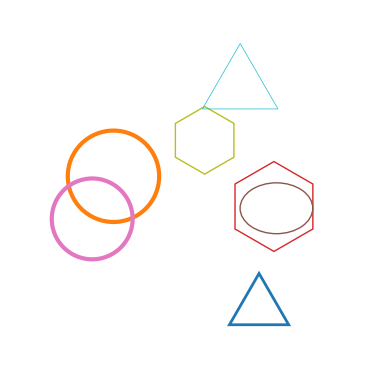[{"shape": "triangle", "thickness": 2, "radius": 0.44, "center": [0.673, 0.201]}, {"shape": "circle", "thickness": 3, "radius": 0.59, "center": [0.295, 0.542]}, {"shape": "hexagon", "thickness": 1, "radius": 0.58, "center": [0.712, 0.464]}, {"shape": "oval", "thickness": 1, "radius": 0.47, "center": [0.718, 0.459]}, {"shape": "circle", "thickness": 3, "radius": 0.53, "center": [0.239, 0.431]}, {"shape": "hexagon", "thickness": 1, "radius": 0.44, "center": [0.532, 0.636]}, {"shape": "triangle", "thickness": 0.5, "radius": 0.57, "center": [0.624, 0.774]}]